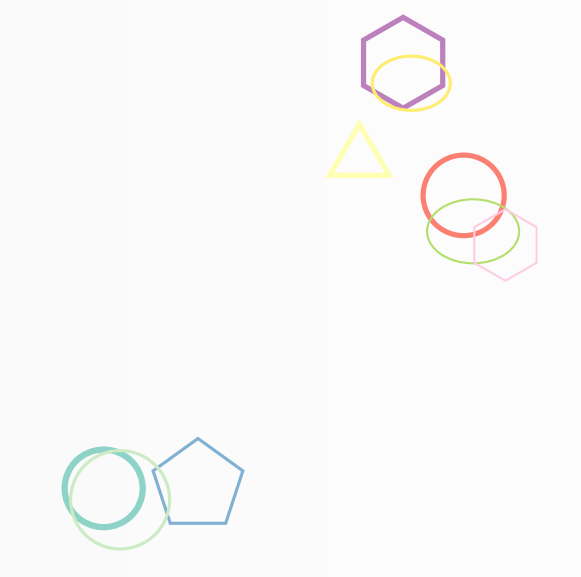[{"shape": "circle", "thickness": 3, "radius": 0.34, "center": [0.178, 0.153]}, {"shape": "triangle", "thickness": 2.5, "radius": 0.3, "center": [0.618, 0.725]}, {"shape": "circle", "thickness": 2.5, "radius": 0.35, "center": [0.798, 0.661]}, {"shape": "pentagon", "thickness": 1.5, "radius": 0.41, "center": [0.341, 0.159]}, {"shape": "oval", "thickness": 1, "radius": 0.4, "center": [0.814, 0.599]}, {"shape": "hexagon", "thickness": 1, "radius": 0.31, "center": [0.87, 0.575]}, {"shape": "hexagon", "thickness": 2.5, "radius": 0.39, "center": [0.694, 0.89]}, {"shape": "circle", "thickness": 1.5, "radius": 0.43, "center": [0.207, 0.134]}, {"shape": "oval", "thickness": 1.5, "radius": 0.34, "center": [0.708, 0.855]}]